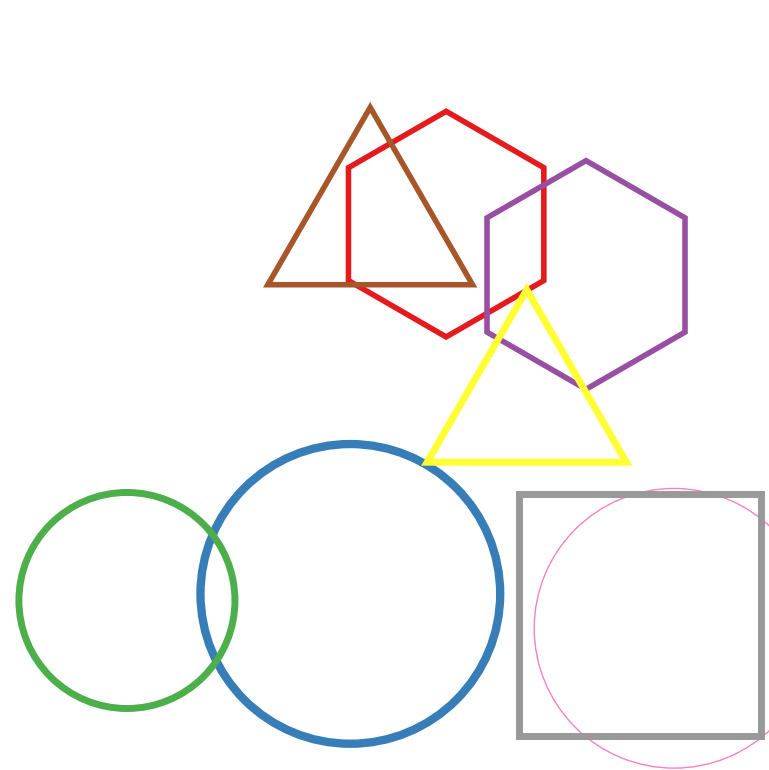[{"shape": "hexagon", "thickness": 2, "radius": 0.73, "center": [0.579, 0.709]}, {"shape": "circle", "thickness": 3, "radius": 0.97, "center": [0.455, 0.229]}, {"shape": "circle", "thickness": 2.5, "radius": 0.7, "center": [0.165, 0.22]}, {"shape": "hexagon", "thickness": 2, "radius": 0.74, "center": [0.761, 0.643]}, {"shape": "triangle", "thickness": 2.5, "radius": 0.75, "center": [0.684, 0.474]}, {"shape": "triangle", "thickness": 2, "radius": 0.77, "center": [0.481, 0.707]}, {"shape": "circle", "thickness": 0.5, "radius": 0.91, "center": [0.875, 0.184]}, {"shape": "square", "thickness": 2.5, "radius": 0.79, "center": [0.831, 0.201]}]